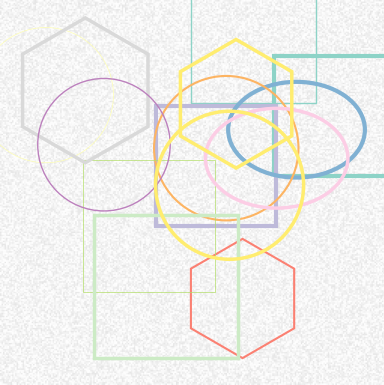[{"shape": "square", "thickness": 1, "radius": 0.81, "center": [0.66, 0.896]}, {"shape": "square", "thickness": 3, "radius": 0.78, "center": [0.869, 0.699]}, {"shape": "circle", "thickness": 0.5, "radius": 0.88, "center": [0.119, 0.753]}, {"shape": "square", "thickness": 3, "radius": 0.78, "center": [0.562, 0.568]}, {"shape": "hexagon", "thickness": 1.5, "radius": 0.77, "center": [0.63, 0.225]}, {"shape": "oval", "thickness": 3, "radius": 0.89, "center": [0.77, 0.663]}, {"shape": "circle", "thickness": 1.5, "radius": 0.94, "center": [0.588, 0.615]}, {"shape": "square", "thickness": 0.5, "radius": 0.86, "center": [0.387, 0.413]}, {"shape": "oval", "thickness": 2.5, "radius": 0.93, "center": [0.719, 0.589]}, {"shape": "hexagon", "thickness": 2.5, "radius": 0.94, "center": [0.222, 0.765]}, {"shape": "circle", "thickness": 1, "radius": 0.86, "center": [0.27, 0.624]}, {"shape": "square", "thickness": 2.5, "radius": 0.93, "center": [0.431, 0.255]}, {"shape": "hexagon", "thickness": 2.5, "radius": 0.84, "center": [0.613, 0.73]}, {"shape": "circle", "thickness": 2.5, "radius": 0.96, "center": [0.596, 0.519]}]